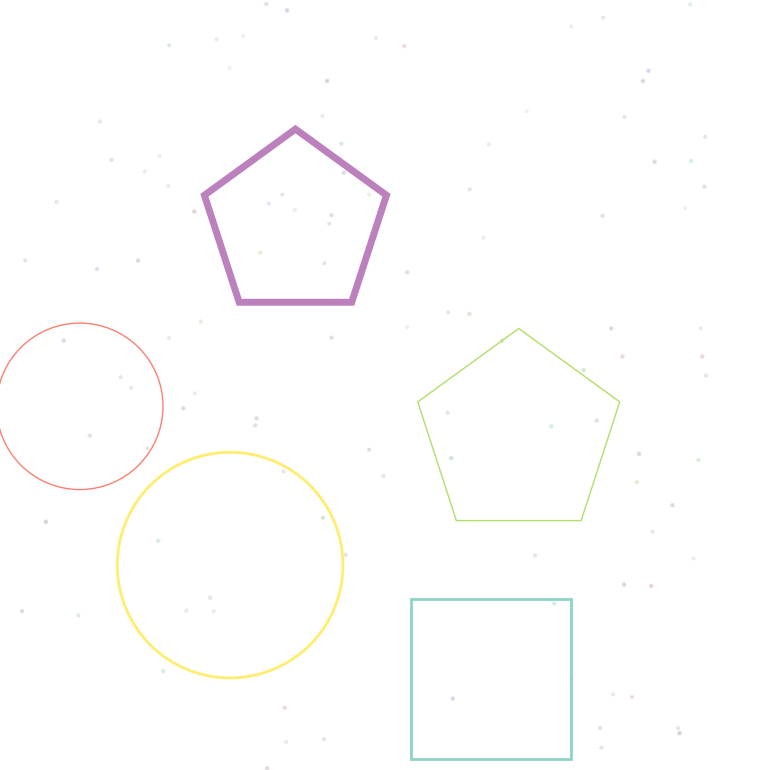[{"shape": "square", "thickness": 1, "radius": 0.52, "center": [0.638, 0.118]}, {"shape": "circle", "thickness": 0.5, "radius": 0.54, "center": [0.104, 0.472]}, {"shape": "pentagon", "thickness": 0.5, "radius": 0.69, "center": [0.674, 0.435]}, {"shape": "pentagon", "thickness": 2.5, "radius": 0.62, "center": [0.384, 0.708]}, {"shape": "circle", "thickness": 1, "radius": 0.73, "center": [0.299, 0.266]}]